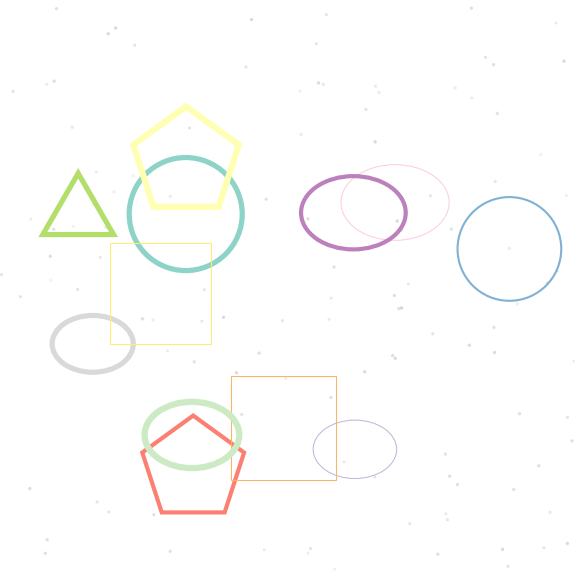[{"shape": "circle", "thickness": 2.5, "radius": 0.49, "center": [0.322, 0.628]}, {"shape": "pentagon", "thickness": 3, "radius": 0.48, "center": [0.322, 0.719]}, {"shape": "oval", "thickness": 0.5, "radius": 0.36, "center": [0.615, 0.221]}, {"shape": "pentagon", "thickness": 2, "radius": 0.46, "center": [0.335, 0.187]}, {"shape": "circle", "thickness": 1, "radius": 0.45, "center": [0.882, 0.568]}, {"shape": "square", "thickness": 0.5, "radius": 0.45, "center": [0.491, 0.258]}, {"shape": "triangle", "thickness": 2.5, "radius": 0.35, "center": [0.135, 0.628]}, {"shape": "oval", "thickness": 0.5, "radius": 0.47, "center": [0.684, 0.649]}, {"shape": "oval", "thickness": 2.5, "radius": 0.35, "center": [0.161, 0.404]}, {"shape": "oval", "thickness": 2, "radius": 0.45, "center": [0.612, 0.631]}, {"shape": "oval", "thickness": 3, "radius": 0.41, "center": [0.332, 0.246]}, {"shape": "square", "thickness": 0.5, "radius": 0.44, "center": [0.279, 0.491]}]